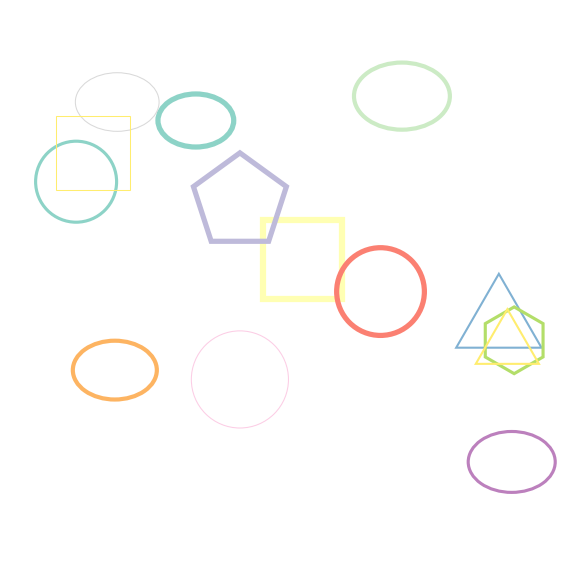[{"shape": "oval", "thickness": 2.5, "radius": 0.33, "center": [0.339, 0.79]}, {"shape": "circle", "thickness": 1.5, "radius": 0.35, "center": [0.132, 0.685]}, {"shape": "square", "thickness": 3, "radius": 0.34, "center": [0.524, 0.55]}, {"shape": "pentagon", "thickness": 2.5, "radius": 0.42, "center": [0.415, 0.65]}, {"shape": "circle", "thickness": 2.5, "radius": 0.38, "center": [0.659, 0.494]}, {"shape": "triangle", "thickness": 1, "radius": 0.43, "center": [0.864, 0.44]}, {"shape": "oval", "thickness": 2, "radius": 0.36, "center": [0.199, 0.358]}, {"shape": "hexagon", "thickness": 1.5, "radius": 0.29, "center": [0.89, 0.41]}, {"shape": "circle", "thickness": 0.5, "radius": 0.42, "center": [0.415, 0.342]}, {"shape": "oval", "thickness": 0.5, "radius": 0.36, "center": [0.203, 0.822]}, {"shape": "oval", "thickness": 1.5, "radius": 0.38, "center": [0.886, 0.199]}, {"shape": "oval", "thickness": 2, "radius": 0.42, "center": [0.696, 0.833]}, {"shape": "triangle", "thickness": 1, "radius": 0.32, "center": [0.879, 0.401]}, {"shape": "square", "thickness": 0.5, "radius": 0.32, "center": [0.161, 0.734]}]